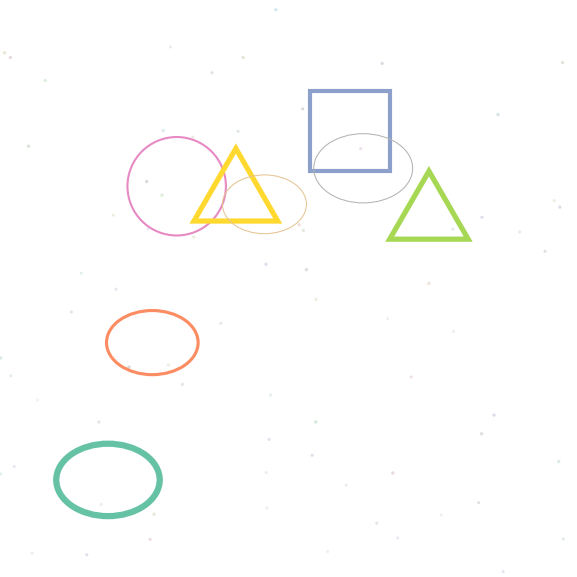[{"shape": "oval", "thickness": 3, "radius": 0.45, "center": [0.187, 0.168]}, {"shape": "oval", "thickness": 1.5, "radius": 0.4, "center": [0.264, 0.406]}, {"shape": "square", "thickness": 2, "radius": 0.35, "center": [0.606, 0.772]}, {"shape": "circle", "thickness": 1, "radius": 0.43, "center": [0.306, 0.677]}, {"shape": "triangle", "thickness": 2.5, "radius": 0.39, "center": [0.743, 0.624]}, {"shape": "triangle", "thickness": 2.5, "radius": 0.42, "center": [0.408, 0.658]}, {"shape": "oval", "thickness": 0.5, "radius": 0.36, "center": [0.458, 0.645]}, {"shape": "oval", "thickness": 0.5, "radius": 0.43, "center": [0.629, 0.708]}]